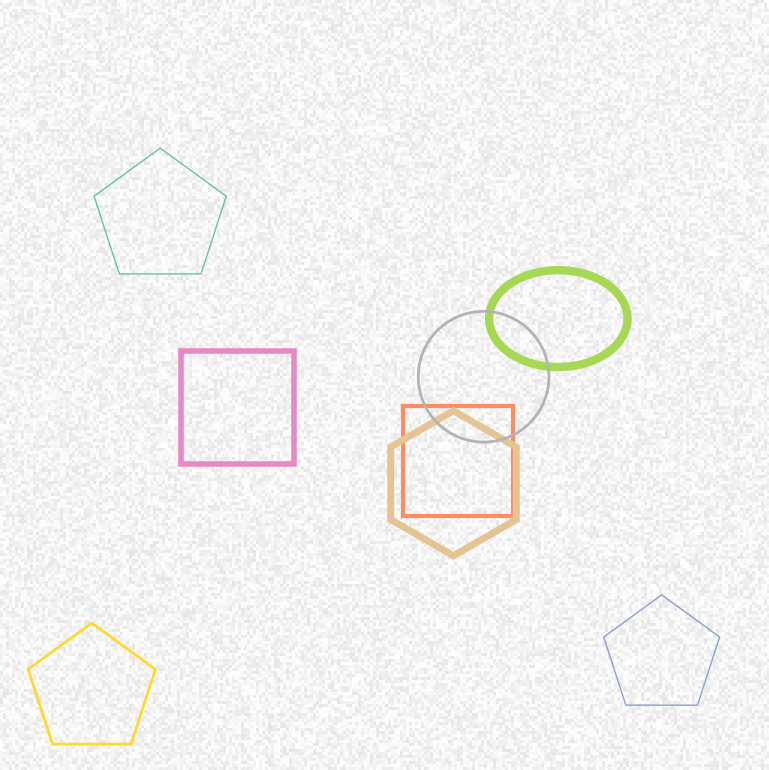[{"shape": "pentagon", "thickness": 0.5, "radius": 0.45, "center": [0.208, 0.717]}, {"shape": "square", "thickness": 1.5, "radius": 0.36, "center": [0.595, 0.401]}, {"shape": "pentagon", "thickness": 0.5, "radius": 0.4, "center": [0.859, 0.148]}, {"shape": "square", "thickness": 2, "radius": 0.37, "center": [0.309, 0.471]}, {"shape": "oval", "thickness": 3, "radius": 0.45, "center": [0.725, 0.586]}, {"shape": "pentagon", "thickness": 1, "radius": 0.43, "center": [0.119, 0.104]}, {"shape": "hexagon", "thickness": 2.5, "radius": 0.47, "center": [0.589, 0.372]}, {"shape": "circle", "thickness": 1, "radius": 0.42, "center": [0.628, 0.511]}]